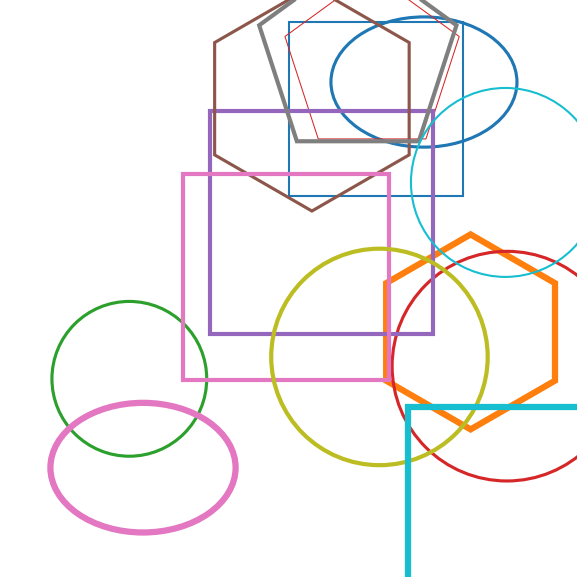[{"shape": "oval", "thickness": 1.5, "radius": 0.81, "center": [0.734, 0.857]}, {"shape": "square", "thickness": 1, "radius": 0.76, "center": [0.651, 0.81]}, {"shape": "hexagon", "thickness": 3, "radius": 0.84, "center": [0.815, 0.424]}, {"shape": "circle", "thickness": 1.5, "radius": 0.67, "center": [0.224, 0.343]}, {"shape": "pentagon", "thickness": 0.5, "radius": 0.79, "center": [0.644, 0.887]}, {"shape": "circle", "thickness": 1.5, "radius": 0.99, "center": [0.878, 0.365]}, {"shape": "square", "thickness": 2, "radius": 0.97, "center": [0.557, 0.614]}, {"shape": "hexagon", "thickness": 1.5, "radius": 0.97, "center": [0.54, 0.828]}, {"shape": "square", "thickness": 2, "radius": 0.89, "center": [0.496, 0.519]}, {"shape": "oval", "thickness": 3, "radius": 0.8, "center": [0.248, 0.189]}, {"shape": "pentagon", "thickness": 2, "radius": 0.9, "center": [0.62, 0.9]}, {"shape": "circle", "thickness": 2, "radius": 0.94, "center": [0.657, 0.381]}, {"shape": "circle", "thickness": 1, "radius": 0.82, "center": [0.875, 0.683]}, {"shape": "square", "thickness": 3, "radius": 0.77, "center": [0.86, 0.142]}]